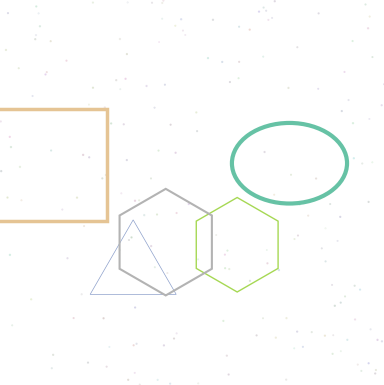[{"shape": "oval", "thickness": 3, "radius": 0.75, "center": [0.752, 0.576]}, {"shape": "triangle", "thickness": 0.5, "radius": 0.65, "center": [0.346, 0.3]}, {"shape": "hexagon", "thickness": 1, "radius": 0.61, "center": [0.616, 0.364]}, {"shape": "square", "thickness": 2.5, "radius": 0.73, "center": [0.133, 0.572]}, {"shape": "hexagon", "thickness": 1.5, "radius": 0.69, "center": [0.43, 0.371]}]